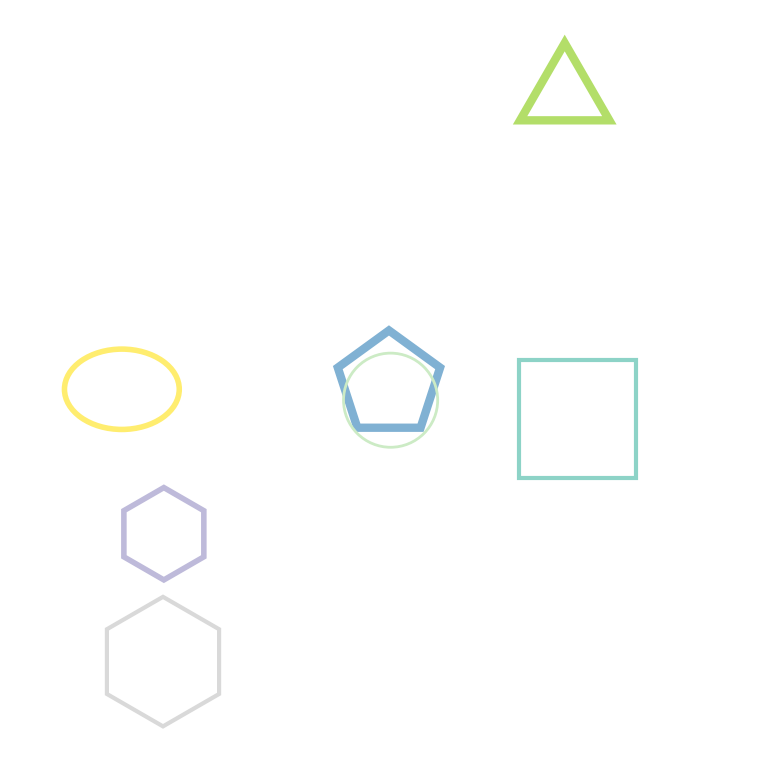[{"shape": "square", "thickness": 1.5, "radius": 0.38, "center": [0.75, 0.456]}, {"shape": "hexagon", "thickness": 2, "radius": 0.3, "center": [0.213, 0.307]}, {"shape": "pentagon", "thickness": 3, "radius": 0.35, "center": [0.505, 0.501]}, {"shape": "triangle", "thickness": 3, "radius": 0.33, "center": [0.733, 0.877]}, {"shape": "hexagon", "thickness": 1.5, "radius": 0.42, "center": [0.212, 0.141]}, {"shape": "circle", "thickness": 1, "radius": 0.31, "center": [0.507, 0.48]}, {"shape": "oval", "thickness": 2, "radius": 0.37, "center": [0.158, 0.494]}]